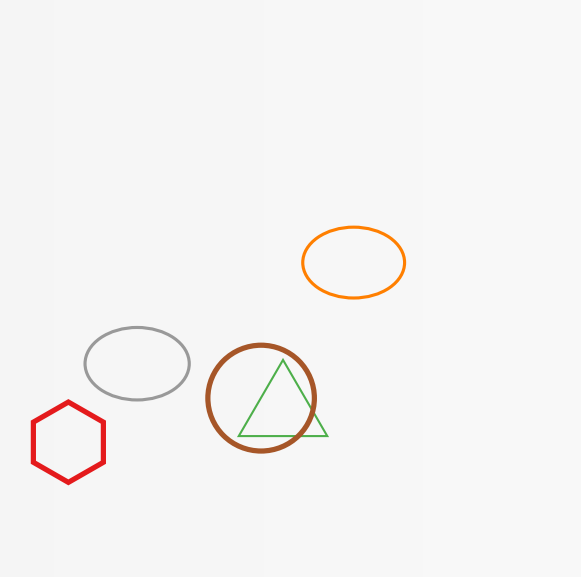[{"shape": "hexagon", "thickness": 2.5, "radius": 0.35, "center": [0.118, 0.233]}, {"shape": "triangle", "thickness": 1, "radius": 0.44, "center": [0.487, 0.288]}, {"shape": "oval", "thickness": 1.5, "radius": 0.44, "center": [0.608, 0.544]}, {"shape": "circle", "thickness": 2.5, "radius": 0.46, "center": [0.449, 0.31]}, {"shape": "oval", "thickness": 1.5, "radius": 0.45, "center": [0.236, 0.369]}]